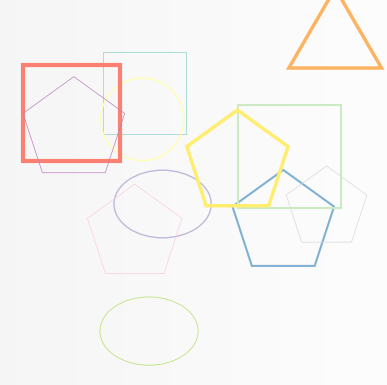[{"shape": "square", "thickness": 0.5, "radius": 0.54, "center": [0.372, 0.758]}, {"shape": "circle", "thickness": 1, "radius": 0.54, "center": [0.367, 0.69]}, {"shape": "oval", "thickness": 1, "radius": 0.63, "center": [0.42, 0.47]}, {"shape": "square", "thickness": 3, "radius": 0.63, "center": [0.185, 0.706]}, {"shape": "pentagon", "thickness": 1.5, "radius": 0.69, "center": [0.731, 0.421]}, {"shape": "triangle", "thickness": 2.5, "radius": 0.69, "center": [0.865, 0.892]}, {"shape": "oval", "thickness": 0.5, "radius": 0.63, "center": [0.385, 0.14]}, {"shape": "pentagon", "thickness": 0.5, "radius": 0.64, "center": [0.348, 0.393]}, {"shape": "pentagon", "thickness": 0.5, "radius": 0.55, "center": [0.843, 0.46]}, {"shape": "pentagon", "thickness": 0.5, "radius": 0.69, "center": [0.191, 0.663]}, {"shape": "square", "thickness": 1.5, "radius": 0.66, "center": [0.747, 0.594]}, {"shape": "pentagon", "thickness": 2.5, "radius": 0.69, "center": [0.613, 0.577]}]